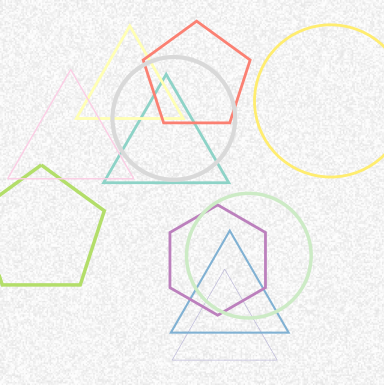[{"shape": "triangle", "thickness": 2, "radius": 0.94, "center": [0.432, 0.619]}, {"shape": "triangle", "thickness": 2, "radius": 0.8, "center": [0.337, 0.772]}, {"shape": "triangle", "thickness": 0.5, "radius": 0.79, "center": [0.584, 0.143]}, {"shape": "pentagon", "thickness": 2, "radius": 0.73, "center": [0.511, 0.799]}, {"shape": "triangle", "thickness": 1.5, "radius": 0.88, "center": [0.597, 0.224]}, {"shape": "pentagon", "thickness": 2.5, "radius": 0.86, "center": [0.107, 0.399]}, {"shape": "triangle", "thickness": 1, "radius": 0.95, "center": [0.184, 0.63]}, {"shape": "circle", "thickness": 3, "radius": 0.8, "center": [0.451, 0.693]}, {"shape": "hexagon", "thickness": 2, "radius": 0.72, "center": [0.565, 0.325]}, {"shape": "circle", "thickness": 2.5, "radius": 0.81, "center": [0.646, 0.336]}, {"shape": "circle", "thickness": 2, "radius": 0.99, "center": [0.859, 0.738]}]